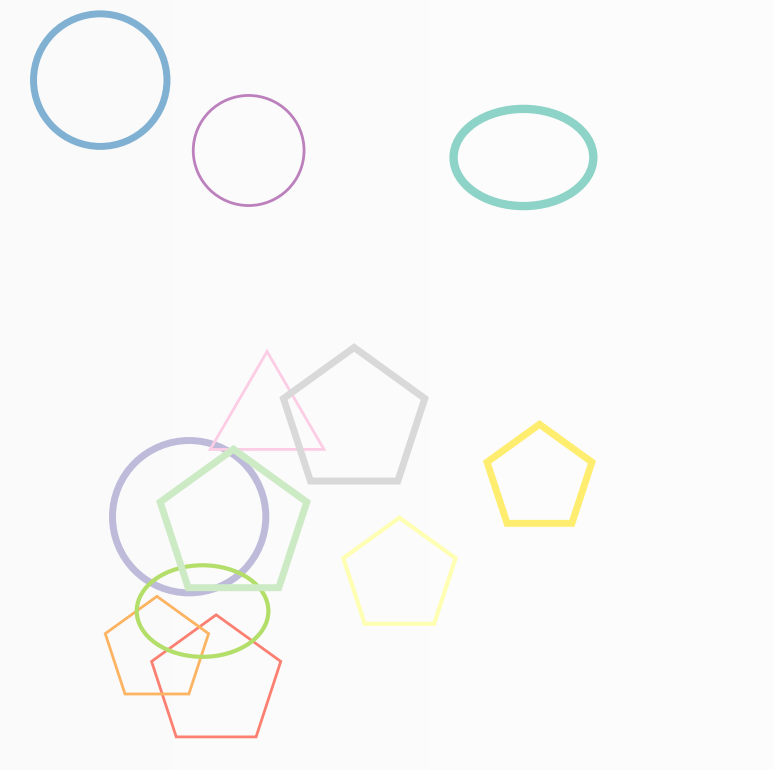[{"shape": "oval", "thickness": 3, "radius": 0.45, "center": [0.675, 0.795]}, {"shape": "pentagon", "thickness": 1.5, "radius": 0.38, "center": [0.515, 0.252]}, {"shape": "circle", "thickness": 2.5, "radius": 0.49, "center": [0.244, 0.329]}, {"shape": "pentagon", "thickness": 1, "radius": 0.44, "center": [0.279, 0.114]}, {"shape": "circle", "thickness": 2.5, "radius": 0.43, "center": [0.129, 0.896]}, {"shape": "pentagon", "thickness": 1, "radius": 0.35, "center": [0.202, 0.155]}, {"shape": "oval", "thickness": 1.5, "radius": 0.42, "center": [0.261, 0.206]}, {"shape": "triangle", "thickness": 1, "radius": 0.42, "center": [0.345, 0.459]}, {"shape": "pentagon", "thickness": 2.5, "radius": 0.48, "center": [0.457, 0.453]}, {"shape": "circle", "thickness": 1, "radius": 0.36, "center": [0.321, 0.805]}, {"shape": "pentagon", "thickness": 2.5, "radius": 0.5, "center": [0.301, 0.317]}, {"shape": "pentagon", "thickness": 2.5, "radius": 0.36, "center": [0.696, 0.378]}]